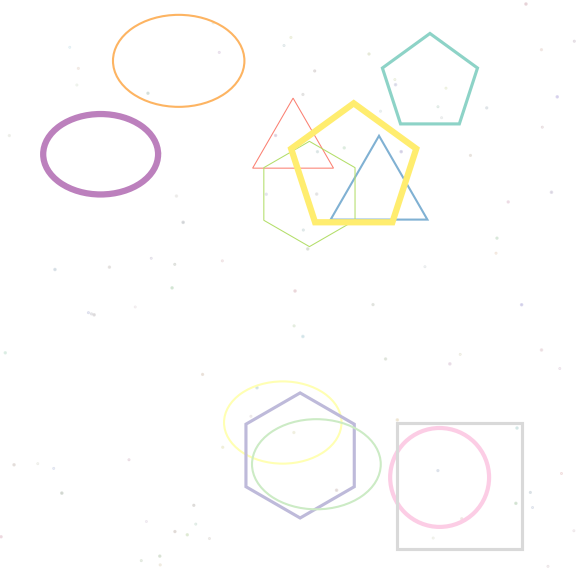[{"shape": "pentagon", "thickness": 1.5, "radius": 0.43, "center": [0.744, 0.855]}, {"shape": "oval", "thickness": 1, "radius": 0.51, "center": [0.49, 0.267]}, {"shape": "hexagon", "thickness": 1.5, "radius": 0.54, "center": [0.52, 0.21]}, {"shape": "triangle", "thickness": 0.5, "radius": 0.4, "center": [0.507, 0.748]}, {"shape": "triangle", "thickness": 1, "radius": 0.48, "center": [0.656, 0.667]}, {"shape": "oval", "thickness": 1, "radius": 0.57, "center": [0.309, 0.894]}, {"shape": "hexagon", "thickness": 0.5, "radius": 0.46, "center": [0.536, 0.663]}, {"shape": "circle", "thickness": 2, "radius": 0.43, "center": [0.761, 0.172]}, {"shape": "square", "thickness": 1.5, "radius": 0.54, "center": [0.796, 0.158]}, {"shape": "oval", "thickness": 3, "radius": 0.5, "center": [0.174, 0.732]}, {"shape": "oval", "thickness": 1, "radius": 0.56, "center": [0.548, 0.195]}, {"shape": "pentagon", "thickness": 3, "radius": 0.57, "center": [0.612, 0.706]}]